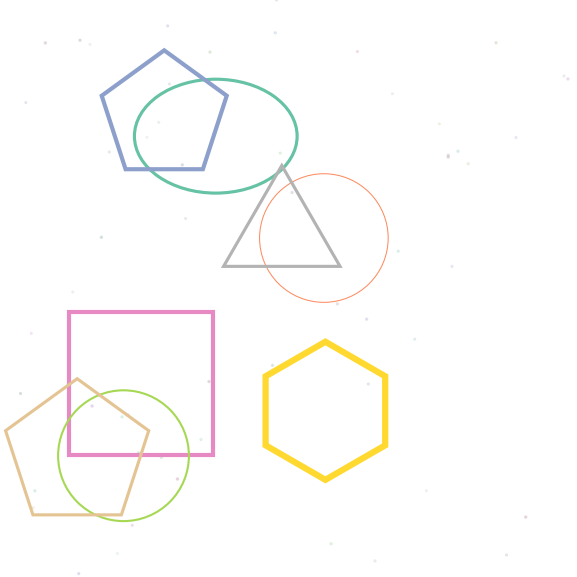[{"shape": "oval", "thickness": 1.5, "radius": 0.7, "center": [0.374, 0.763]}, {"shape": "circle", "thickness": 0.5, "radius": 0.56, "center": [0.561, 0.587]}, {"shape": "pentagon", "thickness": 2, "radius": 0.57, "center": [0.284, 0.798]}, {"shape": "square", "thickness": 2, "radius": 0.62, "center": [0.244, 0.336]}, {"shape": "circle", "thickness": 1, "radius": 0.57, "center": [0.214, 0.21]}, {"shape": "hexagon", "thickness": 3, "radius": 0.6, "center": [0.563, 0.288]}, {"shape": "pentagon", "thickness": 1.5, "radius": 0.65, "center": [0.134, 0.213]}, {"shape": "triangle", "thickness": 1.5, "radius": 0.58, "center": [0.488, 0.596]}]